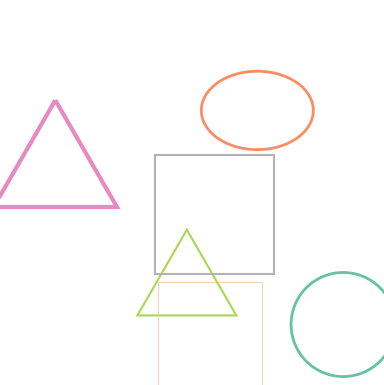[{"shape": "circle", "thickness": 2, "radius": 0.68, "center": [0.891, 0.157]}, {"shape": "oval", "thickness": 2, "radius": 0.73, "center": [0.668, 0.713]}, {"shape": "triangle", "thickness": 3, "radius": 0.92, "center": [0.144, 0.555]}, {"shape": "triangle", "thickness": 1.5, "radius": 0.74, "center": [0.485, 0.255]}, {"shape": "square", "thickness": 0.5, "radius": 0.68, "center": [0.545, 0.132]}, {"shape": "square", "thickness": 1.5, "radius": 0.77, "center": [0.556, 0.443]}]